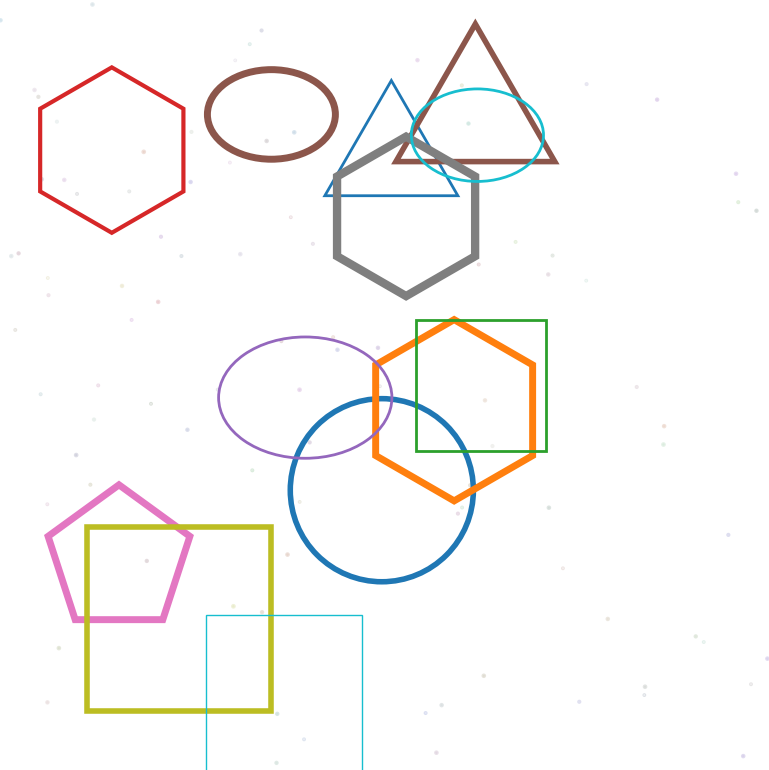[{"shape": "circle", "thickness": 2, "radius": 0.59, "center": [0.496, 0.363]}, {"shape": "triangle", "thickness": 1, "radius": 0.5, "center": [0.508, 0.796]}, {"shape": "hexagon", "thickness": 2.5, "radius": 0.59, "center": [0.59, 0.467]}, {"shape": "square", "thickness": 1, "radius": 0.42, "center": [0.625, 0.499]}, {"shape": "hexagon", "thickness": 1.5, "radius": 0.54, "center": [0.145, 0.805]}, {"shape": "oval", "thickness": 1, "radius": 0.56, "center": [0.396, 0.484]}, {"shape": "oval", "thickness": 2.5, "radius": 0.42, "center": [0.352, 0.851]}, {"shape": "triangle", "thickness": 2, "radius": 0.6, "center": [0.617, 0.85]}, {"shape": "pentagon", "thickness": 2.5, "radius": 0.48, "center": [0.155, 0.274]}, {"shape": "hexagon", "thickness": 3, "radius": 0.52, "center": [0.527, 0.719]}, {"shape": "square", "thickness": 2, "radius": 0.6, "center": [0.232, 0.196]}, {"shape": "oval", "thickness": 1, "radius": 0.43, "center": [0.62, 0.824]}, {"shape": "square", "thickness": 0.5, "radius": 0.51, "center": [0.369, 0.1]}]